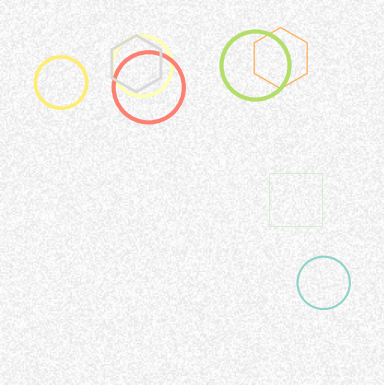[{"shape": "circle", "thickness": 1.5, "radius": 0.34, "center": [0.841, 0.265]}, {"shape": "circle", "thickness": 2.5, "radius": 0.39, "center": [0.369, 0.828]}, {"shape": "circle", "thickness": 3, "radius": 0.46, "center": [0.386, 0.773]}, {"shape": "hexagon", "thickness": 1, "radius": 0.4, "center": [0.729, 0.849]}, {"shape": "circle", "thickness": 3, "radius": 0.44, "center": [0.664, 0.83]}, {"shape": "hexagon", "thickness": 2, "radius": 0.37, "center": [0.354, 0.835]}, {"shape": "square", "thickness": 0.5, "radius": 0.34, "center": [0.767, 0.481]}, {"shape": "circle", "thickness": 2.5, "radius": 0.33, "center": [0.159, 0.786]}]